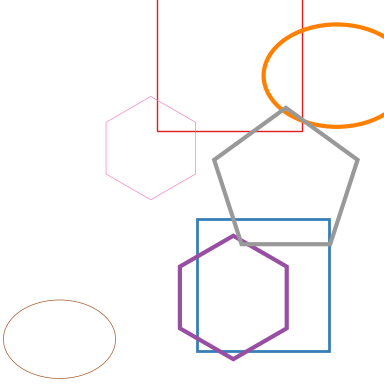[{"shape": "square", "thickness": 1, "radius": 0.94, "center": [0.597, 0.847]}, {"shape": "square", "thickness": 2, "radius": 0.85, "center": [0.682, 0.26]}, {"shape": "hexagon", "thickness": 3, "radius": 0.8, "center": [0.606, 0.227]}, {"shape": "oval", "thickness": 3, "radius": 0.95, "center": [0.875, 0.804]}, {"shape": "oval", "thickness": 0.5, "radius": 0.73, "center": [0.155, 0.119]}, {"shape": "hexagon", "thickness": 0.5, "radius": 0.67, "center": [0.392, 0.615]}, {"shape": "pentagon", "thickness": 3, "radius": 0.98, "center": [0.743, 0.524]}]